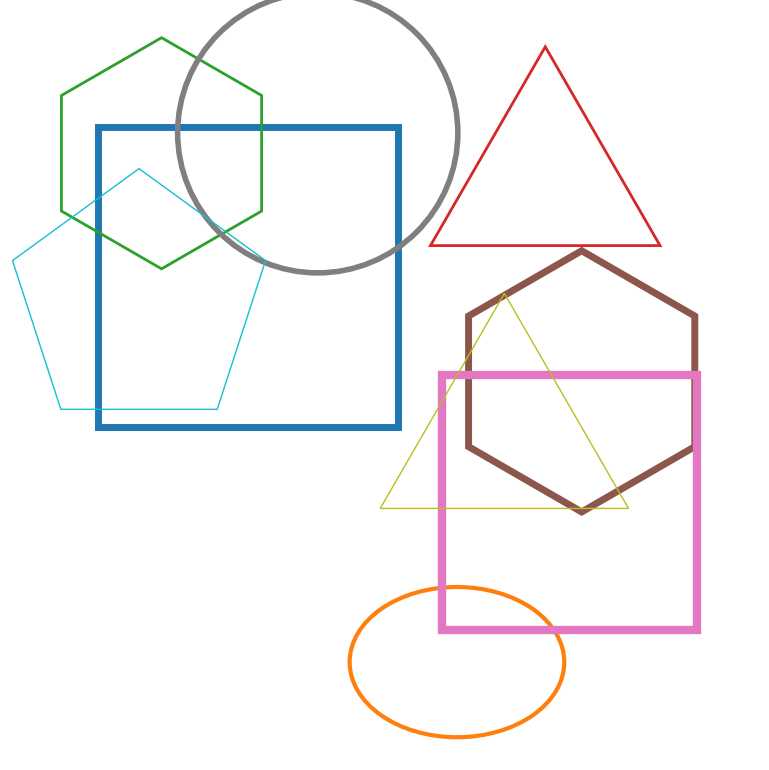[{"shape": "square", "thickness": 2.5, "radius": 0.97, "center": [0.322, 0.64]}, {"shape": "oval", "thickness": 1.5, "radius": 0.7, "center": [0.593, 0.14]}, {"shape": "hexagon", "thickness": 1, "radius": 0.75, "center": [0.21, 0.801]}, {"shape": "triangle", "thickness": 1, "radius": 0.86, "center": [0.708, 0.767]}, {"shape": "hexagon", "thickness": 2.5, "radius": 0.85, "center": [0.755, 0.505]}, {"shape": "square", "thickness": 3, "radius": 0.83, "center": [0.739, 0.347]}, {"shape": "circle", "thickness": 2, "radius": 0.91, "center": [0.413, 0.828]}, {"shape": "triangle", "thickness": 0.5, "radius": 0.93, "center": [0.655, 0.433]}, {"shape": "pentagon", "thickness": 0.5, "radius": 0.86, "center": [0.181, 0.608]}]